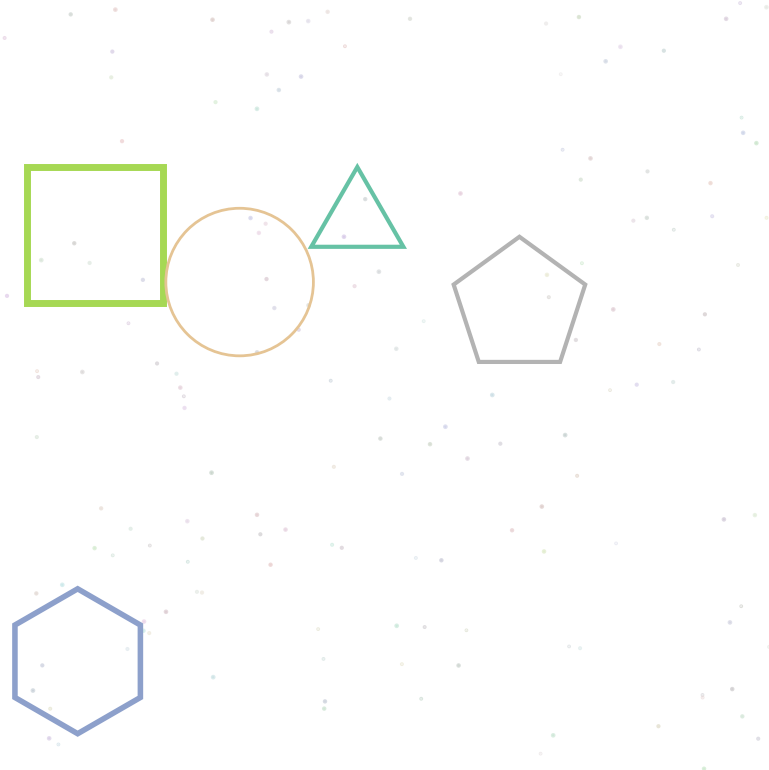[{"shape": "triangle", "thickness": 1.5, "radius": 0.35, "center": [0.464, 0.714]}, {"shape": "hexagon", "thickness": 2, "radius": 0.47, "center": [0.101, 0.141]}, {"shape": "square", "thickness": 2.5, "radius": 0.44, "center": [0.124, 0.695]}, {"shape": "circle", "thickness": 1, "radius": 0.48, "center": [0.311, 0.634]}, {"shape": "pentagon", "thickness": 1.5, "radius": 0.45, "center": [0.675, 0.603]}]